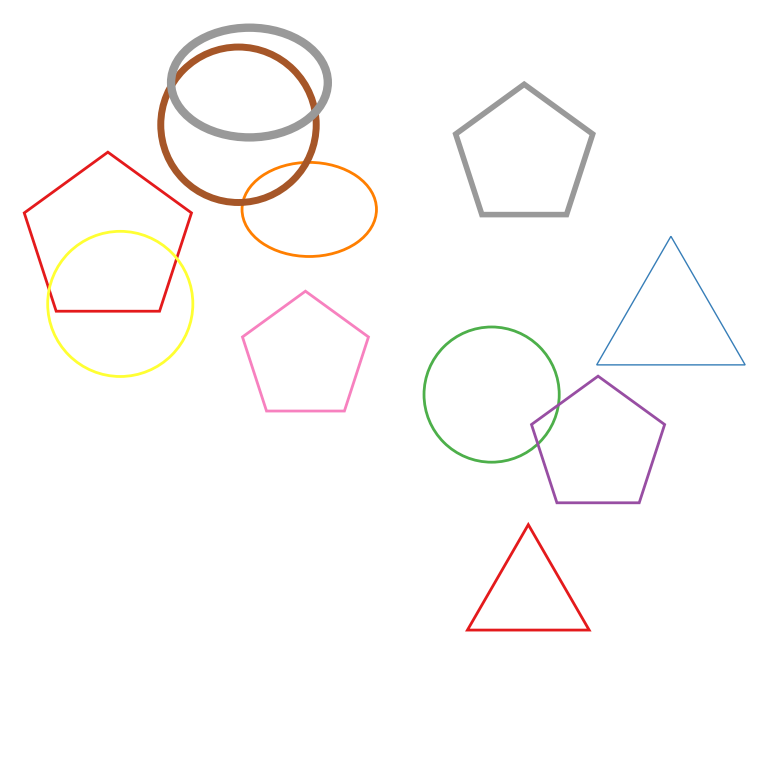[{"shape": "triangle", "thickness": 1, "radius": 0.46, "center": [0.686, 0.227]}, {"shape": "pentagon", "thickness": 1, "radius": 0.57, "center": [0.14, 0.688]}, {"shape": "triangle", "thickness": 0.5, "radius": 0.56, "center": [0.871, 0.582]}, {"shape": "circle", "thickness": 1, "radius": 0.44, "center": [0.638, 0.488]}, {"shape": "pentagon", "thickness": 1, "radius": 0.45, "center": [0.777, 0.421]}, {"shape": "oval", "thickness": 1, "radius": 0.44, "center": [0.402, 0.728]}, {"shape": "circle", "thickness": 1, "radius": 0.47, "center": [0.156, 0.605]}, {"shape": "circle", "thickness": 2.5, "radius": 0.5, "center": [0.31, 0.838]}, {"shape": "pentagon", "thickness": 1, "radius": 0.43, "center": [0.397, 0.536]}, {"shape": "oval", "thickness": 3, "radius": 0.51, "center": [0.324, 0.893]}, {"shape": "pentagon", "thickness": 2, "radius": 0.47, "center": [0.681, 0.797]}]